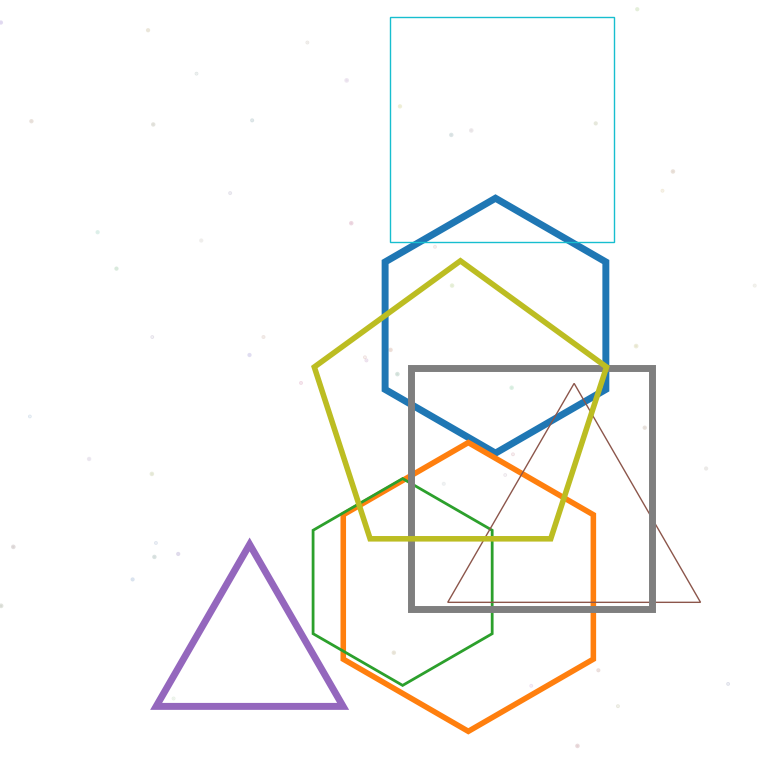[{"shape": "hexagon", "thickness": 2.5, "radius": 0.83, "center": [0.643, 0.577]}, {"shape": "hexagon", "thickness": 2, "radius": 0.94, "center": [0.608, 0.238]}, {"shape": "hexagon", "thickness": 1, "radius": 0.67, "center": [0.523, 0.244]}, {"shape": "triangle", "thickness": 2.5, "radius": 0.7, "center": [0.324, 0.153]}, {"shape": "triangle", "thickness": 0.5, "radius": 0.95, "center": [0.746, 0.313]}, {"shape": "square", "thickness": 2.5, "radius": 0.78, "center": [0.69, 0.366]}, {"shape": "pentagon", "thickness": 2, "radius": 1.0, "center": [0.598, 0.462]}, {"shape": "square", "thickness": 0.5, "radius": 0.73, "center": [0.652, 0.832]}]